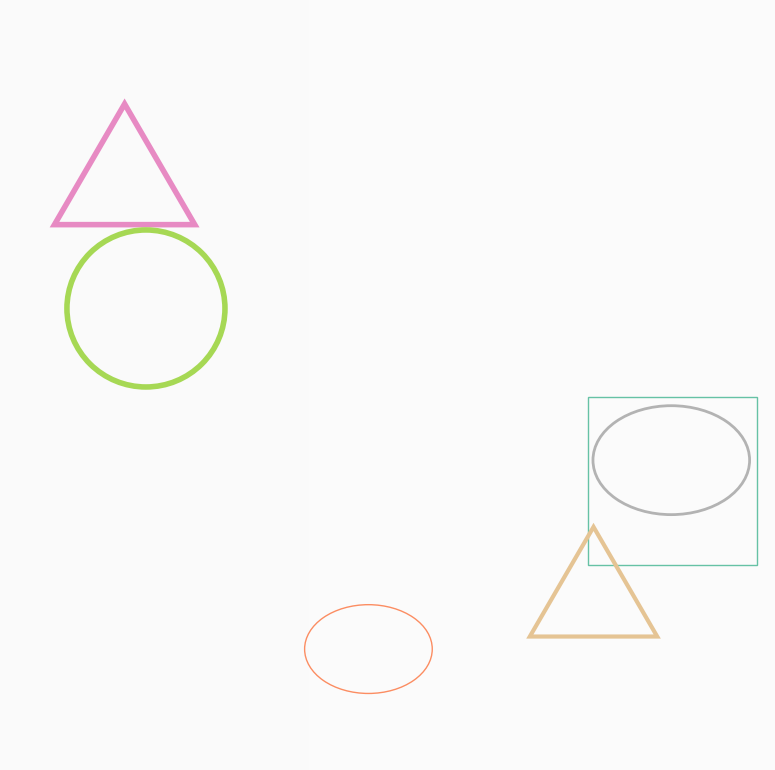[{"shape": "square", "thickness": 0.5, "radius": 0.54, "center": [0.868, 0.375]}, {"shape": "oval", "thickness": 0.5, "radius": 0.41, "center": [0.475, 0.157]}, {"shape": "triangle", "thickness": 2, "radius": 0.52, "center": [0.161, 0.761]}, {"shape": "circle", "thickness": 2, "radius": 0.51, "center": [0.188, 0.599]}, {"shape": "triangle", "thickness": 1.5, "radius": 0.47, "center": [0.766, 0.221]}, {"shape": "oval", "thickness": 1, "radius": 0.51, "center": [0.866, 0.402]}]